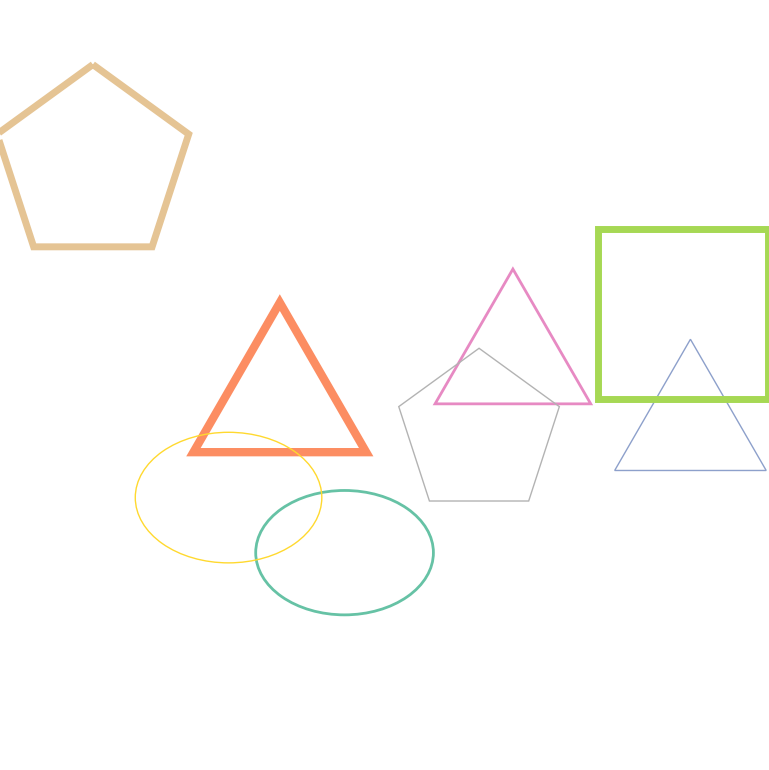[{"shape": "oval", "thickness": 1, "radius": 0.58, "center": [0.447, 0.282]}, {"shape": "triangle", "thickness": 3, "radius": 0.65, "center": [0.363, 0.478]}, {"shape": "triangle", "thickness": 0.5, "radius": 0.57, "center": [0.897, 0.446]}, {"shape": "triangle", "thickness": 1, "radius": 0.58, "center": [0.666, 0.534]}, {"shape": "square", "thickness": 2.5, "radius": 0.55, "center": [0.887, 0.592]}, {"shape": "oval", "thickness": 0.5, "radius": 0.61, "center": [0.297, 0.354]}, {"shape": "pentagon", "thickness": 2.5, "radius": 0.65, "center": [0.121, 0.785]}, {"shape": "pentagon", "thickness": 0.5, "radius": 0.55, "center": [0.622, 0.438]}]